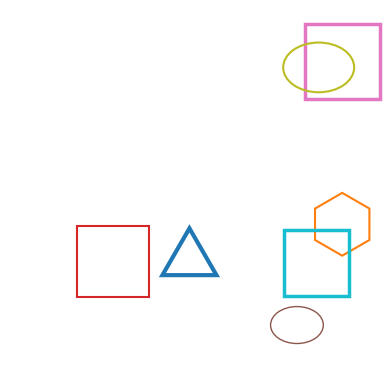[{"shape": "triangle", "thickness": 3, "radius": 0.41, "center": [0.492, 0.326]}, {"shape": "hexagon", "thickness": 1.5, "radius": 0.41, "center": [0.889, 0.417]}, {"shape": "square", "thickness": 1.5, "radius": 0.46, "center": [0.294, 0.322]}, {"shape": "oval", "thickness": 1, "radius": 0.34, "center": [0.771, 0.156]}, {"shape": "square", "thickness": 2.5, "radius": 0.49, "center": [0.89, 0.84]}, {"shape": "oval", "thickness": 1.5, "radius": 0.46, "center": [0.828, 0.825]}, {"shape": "square", "thickness": 2.5, "radius": 0.43, "center": [0.822, 0.317]}]